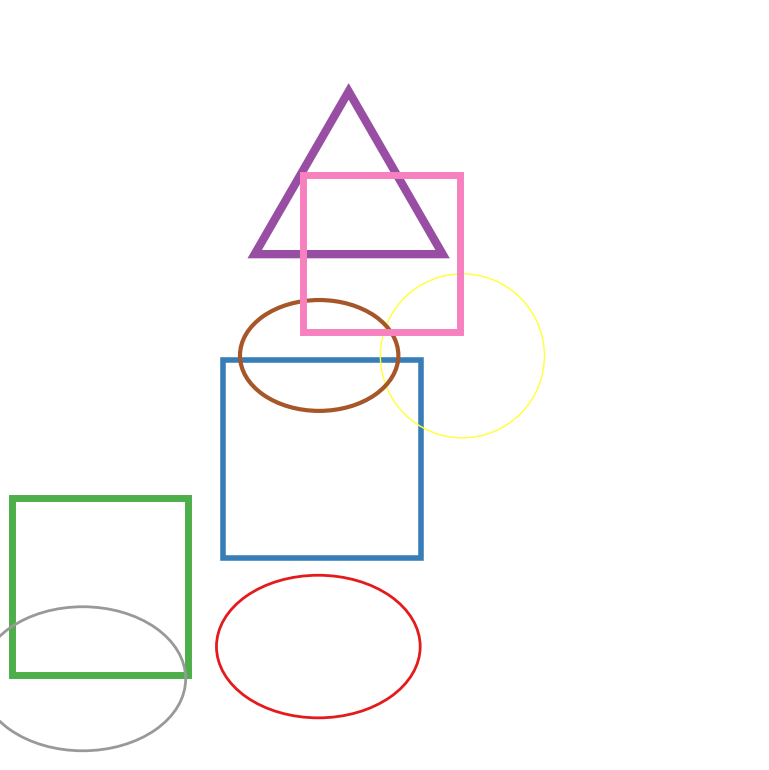[{"shape": "oval", "thickness": 1, "radius": 0.66, "center": [0.413, 0.16]}, {"shape": "square", "thickness": 2, "radius": 0.64, "center": [0.418, 0.404]}, {"shape": "square", "thickness": 2.5, "radius": 0.57, "center": [0.13, 0.238]}, {"shape": "triangle", "thickness": 3, "radius": 0.7, "center": [0.453, 0.74]}, {"shape": "circle", "thickness": 0.5, "radius": 0.53, "center": [0.601, 0.538]}, {"shape": "oval", "thickness": 1.5, "radius": 0.51, "center": [0.415, 0.538]}, {"shape": "square", "thickness": 2.5, "radius": 0.51, "center": [0.495, 0.671]}, {"shape": "oval", "thickness": 1, "radius": 0.67, "center": [0.108, 0.118]}]